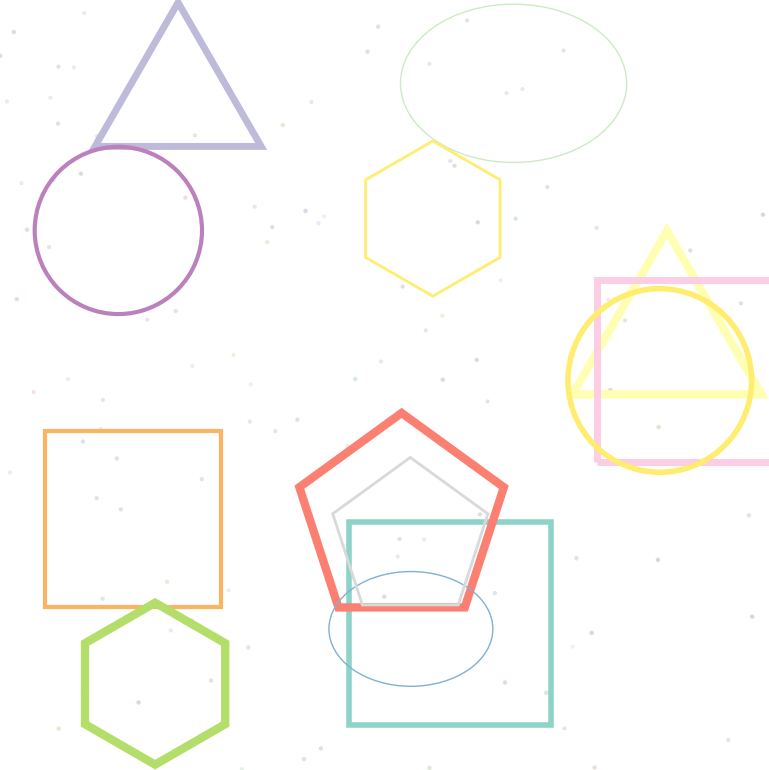[{"shape": "square", "thickness": 2, "radius": 0.66, "center": [0.584, 0.19]}, {"shape": "triangle", "thickness": 3, "radius": 0.71, "center": [0.866, 0.559]}, {"shape": "triangle", "thickness": 2.5, "radius": 0.62, "center": [0.231, 0.872]}, {"shape": "pentagon", "thickness": 3, "radius": 0.7, "center": [0.522, 0.324]}, {"shape": "oval", "thickness": 0.5, "radius": 0.53, "center": [0.534, 0.183]}, {"shape": "square", "thickness": 1.5, "radius": 0.57, "center": [0.172, 0.326]}, {"shape": "hexagon", "thickness": 3, "radius": 0.53, "center": [0.201, 0.112]}, {"shape": "square", "thickness": 2.5, "radius": 0.59, "center": [0.894, 0.518]}, {"shape": "pentagon", "thickness": 1, "radius": 0.53, "center": [0.533, 0.3]}, {"shape": "circle", "thickness": 1.5, "radius": 0.54, "center": [0.154, 0.701]}, {"shape": "oval", "thickness": 0.5, "radius": 0.73, "center": [0.667, 0.892]}, {"shape": "circle", "thickness": 2, "radius": 0.6, "center": [0.857, 0.506]}, {"shape": "hexagon", "thickness": 1, "radius": 0.5, "center": [0.562, 0.716]}]